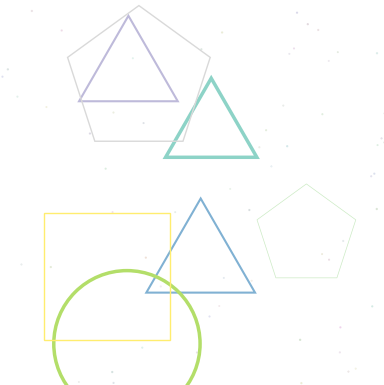[{"shape": "triangle", "thickness": 2.5, "radius": 0.68, "center": [0.549, 0.66]}, {"shape": "triangle", "thickness": 1.5, "radius": 0.74, "center": [0.334, 0.811]}, {"shape": "triangle", "thickness": 1.5, "radius": 0.81, "center": [0.521, 0.321]}, {"shape": "circle", "thickness": 2.5, "radius": 0.95, "center": [0.33, 0.107]}, {"shape": "pentagon", "thickness": 1, "radius": 0.97, "center": [0.361, 0.791]}, {"shape": "pentagon", "thickness": 0.5, "radius": 0.67, "center": [0.796, 0.387]}, {"shape": "square", "thickness": 1, "radius": 0.82, "center": [0.279, 0.282]}]